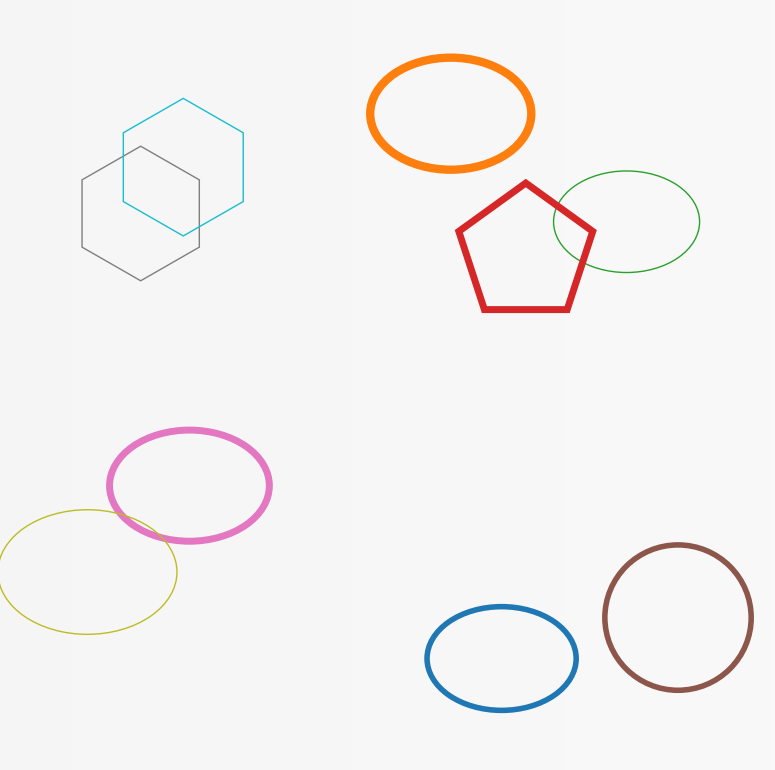[{"shape": "oval", "thickness": 2, "radius": 0.48, "center": [0.647, 0.145]}, {"shape": "oval", "thickness": 3, "radius": 0.52, "center": [0.582, 0.852]}, {"shape": "oval", "thickness": 0.5, "radius": 0.47, "center": [0.808, 0.712]}, {"shape": "pentagon", "thickness": 2.5, "radius": 0.45, "center": [0.678, 0.671]}, {"shape": "circle", "thickness": 2, "radius": 0.47, "center": [0.875, 0.198]}, {"shape": "oval", "thickness": 2.5, "radius": 0.52, "center": [0.244, 0.369]}, {"shape": "hexagon", "thickness": 0.5, "radius": 0.44, "center": [0.182, 0.723]}, {"shape": "oval", "thickness": 0.5, "radius": 0.58, "center": [0.113, 0.257]}, {"shape": "hexagon", "thickness": 0.5, "radius": 0.45, "center": [0.236, 0.783]}]